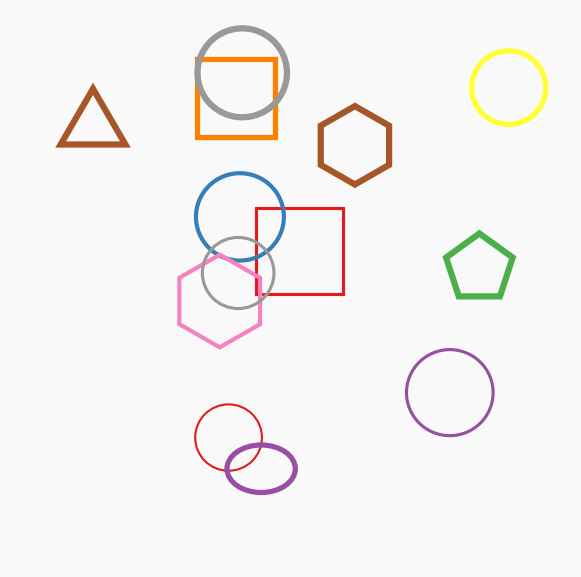[{"shape": "square", "thickness": 1.5, "radius": 0.37, "center": [0.516, 0.564]}, {"shape": "circle", "thickness": 1, "radius": 0.29, "center": [0.393, 0.241]}, {"shape": "circle", "thickness": 2, "radius": 0.38, "center": [0.413, 0.624]}, {"shape": "pentagon", "thickness": 3, "radius": 0.3, "center": [0.825, 0.535]}, {"shape": "circle", "thickness": 1.5, "radius": 0.37, "center": [0.774, 0.319]}, {"shape": "oval", "thickness": 2.5, "radius": 0.29, "center": [0.449, 0.187]}, {"shape": "square", "thickness": 2.5, "radius": 0.34, "center": [0.406, 0.829]}, {"shape": "circle", "thickness": 2.5, "radius": 0.32, "center": [0.875, 0.847]}, {"shape": "triangle", "thickness": 3, "radius": 0.32, "center": [0.16, 0.781]}, {"shape": "hexagon", "thickness": 3, "radius": 0.34, "center": [0.611, 0.748]}, {"shape": "hexagon", "thickness": 2, "radius": 0.4, "center": [0.378, 0.478]}, {"shape": "circle", "thickness": 1.5, "radius": 0.31, "center": [0.41, 0.526]}, {"shape": "circle", "thickness": 3, "radius": 0.38, "center": [0.417, 0.873]}]